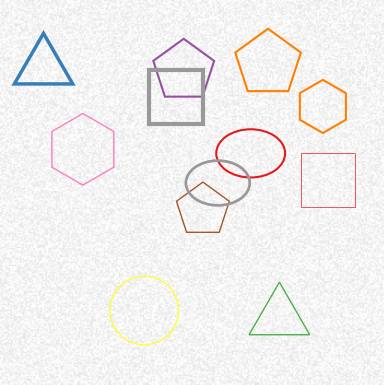[{"shape": "oval", "thickness": 1.5, "radius": 0.45, "center": [0.651, 0.602]}, {"shape": "square", "thickness": 0.5, "radius": 0.35, "center": [0.852, 0.532]}, {"shape": "triangle", "thickness": 2.5, "radius": 0.44, "center": [0.113, 0.826]}, {"shape": "triangle", "thickness": 1, "radius": 0.45, "center": [0.726, 0.176]}, {"shape": "pentagon", "thickness": 1.5, "radius": 0.42, "center": [0.477, 0.816]}, {"shape": "pentagon", "thickness": 1.5, "radius": 0.45, "center": [0.696, 0.836]}, {"shape": "hexagon", "thickness": 1.5, "radius": 0.35, "center": [0.839, 0.724]}, {"shape": "circle", "thickness": 1, "radius": 0.45, "center": [0.375, 0.194]}, {"shape": "pentagon", "thickness": 1, "radius": 0.36, "center": [0.527, 0.455]}, {"shape": "hexagon", "thickness": 1, "radius": 0.46, "center": [0.215, 0.612]}, {"shape": "square", "thickness": 3, "radius": 0.35, "center": [0.457, 0.749]}, {"shape": "oval", "thickness": 2, "radius": 0.41, "center": [0.566, 0.525]}]